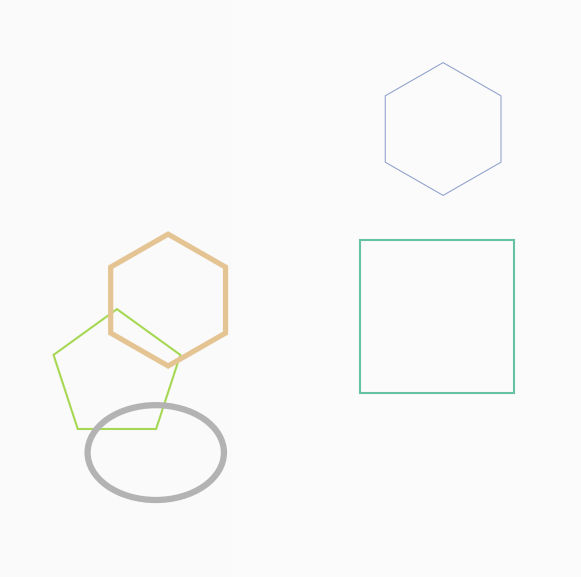[{"shape": "square", "thickness": 1, "radius": 0.66, "center": [0.752, 0.451]}, {"shape": "hexagon", "thickness": 0.5, "radius": 0.57, "center": [0.762, 0.776]}, {"shape": "pentagon", "thickness": 1, "radius": 0.57, "center": [0.201, 0.349]}, {"shape": "hexagon", "thickness": 2.5, "radius": 0.57, "center": [0.289, 0.48]}, {"shape": "oval", "thickness": 3, "radius": 0.59, "center": [0.268, 0.215]}]